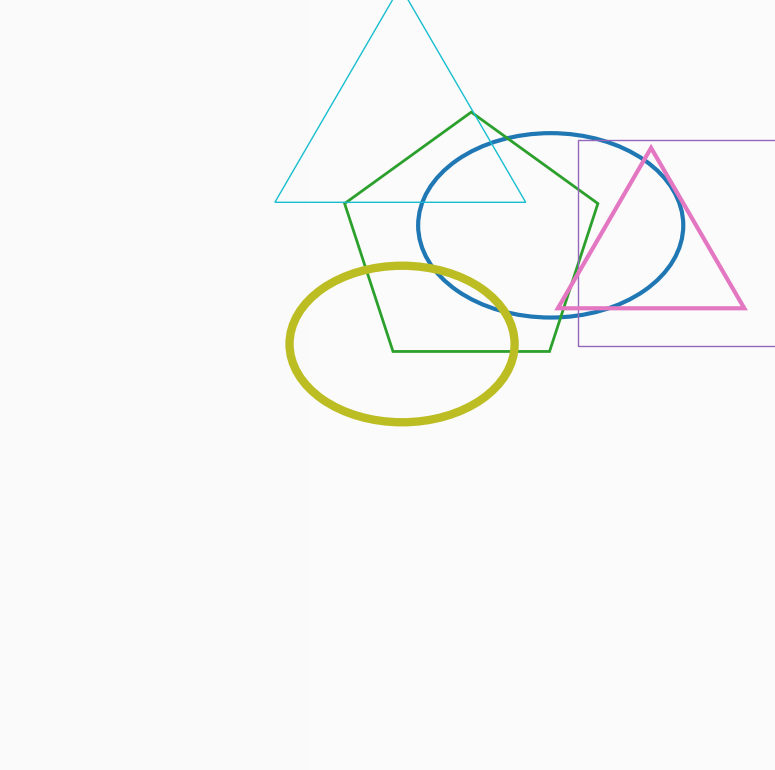[{"shape": "oval", "thickness": 1.5, "radius": 0.86, "center": [0.711, 0.707]}, {"shape": "pentagon", "thickness": 1, "radius": 0.86, "center": [0.608, 0.683]}, {"shape": "square", "thickness": 0.5, "radius": 0.67, "center": [0.879, 0.684]}, {"shape": "triangle", "thickness": 1.5, "radius": 0.69, "center": [0.84, 0.669]}, {"shape": "oval", "thickness": 3, "radius": 0.73, "center": [0.519, 0.553]}, {"shape": "triangle", "thickness": 0.5, "radius": 0.93, "center": [0.517, 0.831]}]